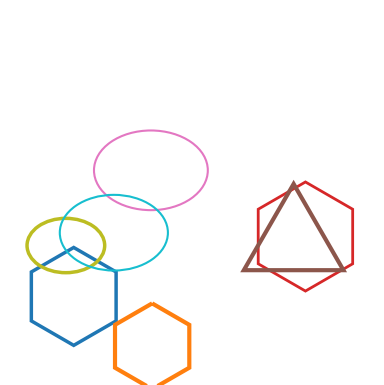[{"shape": "hexagon", "thickness": 2.5, "radius": 0.64, "center": [0.191, 0.23]}, {"shape": "hexagon", "thickness": 3, "radius": 0.56, "center": [0.395, 0.101]}, {"shape": "hexagon", "thickness": 2, "radius": 0.71, "center": [0.793, 0.386]}, {"shape": "triangle", "thickness": 3, "radius": 0.75, "center": [0.763, 0.373]}, {"shape": "oval", "thickness": 1.5, "radius": 0.74, "center": [0.392, 0.558]}, {"shape": "oval", "thickness": 2.5, "radius": 0.5, "center": [0.171, 0.362]}, {"shape": "oval", "thickness": 1.5, "radius": 0.7, "center": [0.296, 0.396]}]